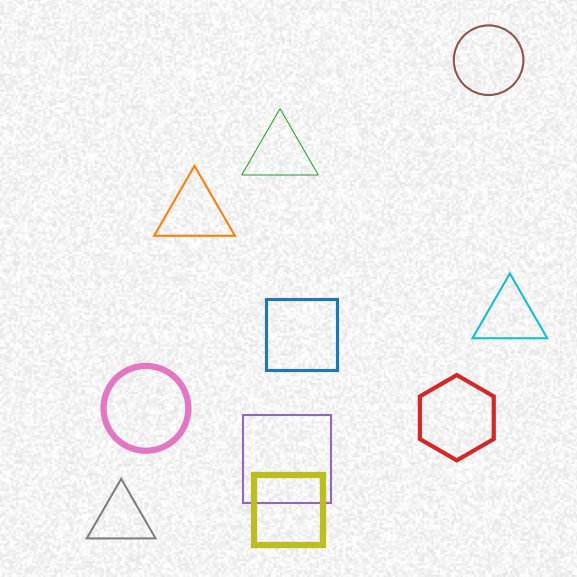[{"shape": "square", "thickness": 1.5, "radius": 0.31, "center": [0.522, 0.419]}, {"shape": "triangle", "thickness": 1, "radius": 0.4, "center": [0.337, 0.631]}, {"shape": "triangle", "thickness": 0.5, "radius": 0.38, "center": [0.485, 0.734]}, {"shape": "hexagon", "thickness": 2, "radius": 0.37, "center": [0.791, 0.276]}, {"shape": "square", "thickness": 1, "radius": 0.38, "center": [0.497, 0.204]}, {"shape": "circle", "thickness": 1, "radius": 0.3, "center": [0.846, 0.895]}, {"shape": "circle", "thickness": 3, "radius": 0.37, "center": [0.253, 0.292]}, {"shape": "triangle", "thickness": 1, "radius": 0.34, "center": [0.21, 0.101]}, {"shape": "square", "thickness": 3, "radius": 0.3, "center": [0.499, 0.116]}, {"shape": "triangle", "thickness": 1, "radius": 0.37, "center": [0.883, 0.451]}]